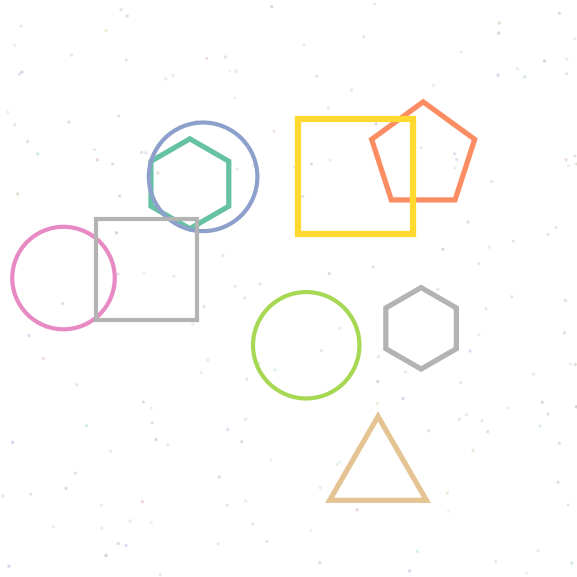[{"shape": "hexagon", "thickness": 2.5, "radius": 0.39, "center": [0.329, 0.681]}, {"shape": "pentagon", "thickness": 2.5, "radius": 0.47, "center": [0.733, 0.729]}, {"shape": "circle", "thickness": 2, "radius": 0.47, "center": [0.352, 0.693]}, {"shape": "circle", "thickness": 2, "radius": 0.44, "center": [0.11, 0.518]}, {"shape": "circle", "thickness": 2, "radius": 0.46, "center": [0.53, 0.401]}, {"shape": "square", "thickness": 3, "radius": 0.5, "center": [0.616, 0.694]}, {"shape": "triangle", "thickness": 2.5, "radius": 0.48, "center": [0.655, 0.181]}, {"shape": "square", "thickness": 2, "radius": 0.44, "center": [0.254, 0.533]}, {"shape": "hexagon", "thickness": 2.5, "radius": 0.35, "center": [0.729, 0.431]}]